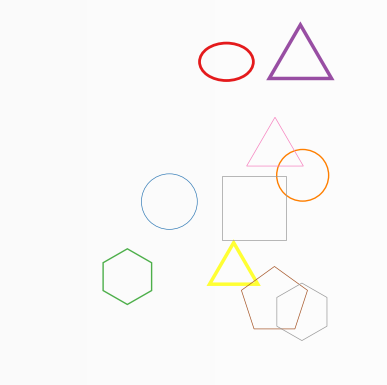[{"shape": "oval", "thickness": 2, "radius": 0.35, "center": [0.584, 0.839]}, {"shape": "circle", "thickness": 0.5, "radius": 0.36, "center": [0.437, 0.476]}, {"shape": "hexagon", "thickness": 1, "radius": 0.36, "center": [0.329, 0.281]}, {"shape": "triangle", "thickness": 2.5, "radius": 0.46, "center": [0.775, 0.843]}, {"shape": "circle", "thickness": 1, "radius": 0.34, "center": [0.781, 0.545]}, {"shape": "triangle", "thickness": 2.5, "radius": 0.36, "center": [0.603, 0.298]}, {"shape": "pentagon", "thickness": 0.5, "radius": 0.45, "center": [0.708, 0.218]}, {"shape": "triangle", "thickness": 0.5, "radius": 0.42, "center": [0.71, 0.611]}, {"shape": "hexagon", "thickness": 0.5, "radius": 0.37, "center": [0.779, 0.19]}, {"shape": "square", "thickness": 0.5, "radius": 0.42, "center": [0.655, 0.459]}]